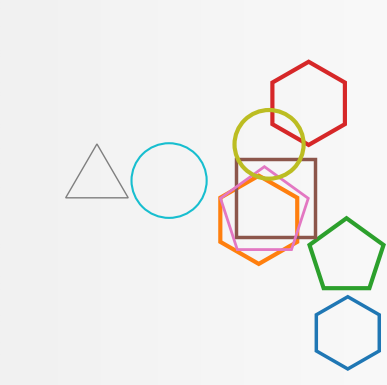[{"shape": "hexagon", "thickness": 2.5, "radius": 0.47, "center": [0.898, 0.135]}, {"shape": "hexagon", "thickness": 3, "radius": 0.57, "center": [0.668, 0.429]}, {"shape": "pentagon", "thickness": 3, "radius": 0.5, "center": [0.894, 0.333]}, {"shape": "hexagon", "thickness": 3, "radius": 0.54, "center": [0.797, 0.732]}, {"shape": "square", "thickness": 2.5, "radius": 0.5, "center": [0.711, 0.486]}, {"shape": "pentagon", "thickness": 2, "radius": 0.6, "center": [0.682, 0.448]}, {"shape": "triangle", "thickness": 1, "radius": 0.47, "center": [0.25, 0.533]}, {"shape": "circle", "thickness": 3, "radius": 0.45, "center": [0.694, 0.625]}, {"shape": "circle", "thickness": 1.5, "radius": 0.48, "center": [0.436, 0.531]}]